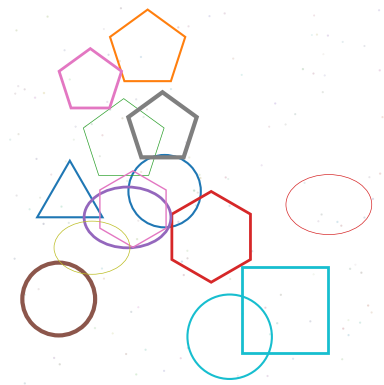[{"shape": "circle", "thickness": 1.5, "radius": 0.47, "center": [0.428, 0.503]}, {"shape": "triangle", "thickness": 1.5, "radius": 0.49, "center": [0.181, 0.485]}, {"shape": "pentagon", "thickness": 1.5, "radius": 0.51, "center": [0.383, 0.872]}, {"shape": "pentagon", "thickness": 0.5, "radius": 0.55, "center": [0.321, 0.634]}, {"shape": "oval", "thickness": 0.5, "radius": 0.56, "center": [0.854, 0.469]}, {"shape": "hexagon", "thickness": 2, "radius": 0.59, "center": [0.548, 0.385]}, {"shape": "oval", "thickness": 2, "radius": 0.56, "center": [0.331, 0.435]}, {"shape": "circle", "thickness": 3, "radius": 0.47, "center": [0.153, 0.223]}, {"shape": "hexagon", "thickness": 1, "radius": 0.5, "center": [0.345, 0.457]}, {"shape": "pentagon", "thickness": 2, "radius": 0.43, "center": [0.235, 0.789]}, {"shape": "pentagon", "thickness": 3, "radius": 0.47, "center": [0.422, 0.667]}, {"shape": "oval", "thickness": 0.5, "radius": 0.49, "center": [0.239, 0.357]}, {"shape": "square", "thickness": 2, "radius": 0.56, "center": [0.74, 0.195]}, {"shape": "circle", "thickness": 1.5, "radius": 0.55, "center": [0.597, 0.125]}]